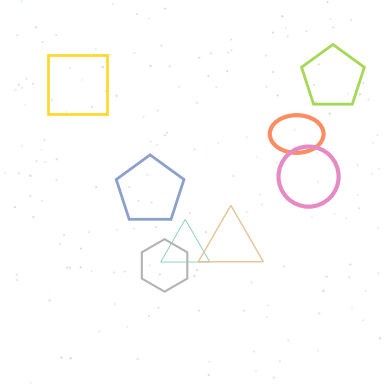[{"shape": "triangle", "thickness": 0.5, "radius": 0.37, "center": [0.481, 0.356]}, {"shape": "oval", "thickness": 3, "radius": 0.35, "center": [0.771, 0.652]}, {"shape": "pentagon", "thickness": 2, "radius": 0.46, "center": [0.39, 0.505]}, {"shape": "circle", "thickness": 3, "radius": 0.39, "center": [0.801, 0.541]}, {"shape": "pentagon", "thickness": 2, "radius": 0.43, "center": [0.865, 0.799]}, {"shape": "square", "thickness": 2, "radius": 0.38, "center": [0.201, 0.779]}, {"shape": "triangle", "thickness": 1, "radius": 0.49, "center": [0.6, 0.369]}, {"shape": "hexagon", "thickness": 1.5, "radius": 0.34, "center": [0.427, 0.311]}]